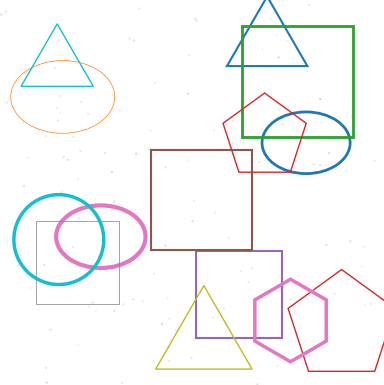[{"shape": "triangle", "thickness": 1.5, "radius": 0.6, "center": [0.694, 0.889]}, {"shape": "oval", "thickness": 2, "radius": 0.57, "center": [0.795, 0.629]}, {"shape": "oval", "thickness": 0.5, "radius": 0.68, "center": [0.163, 0.748]}, {"shape": "square", "thickness": 2, "radius": 0.72, "center": [0.773, 0.788]}, {"shape": "pentagon", "thickness": 1, "radius": 0.57, "center": [0.687, 0.645]}, {"shape": "pentagon", "thickness": 1, "radius": 0.73, "center": [0.887, 0.154]}, {"shape": "square", "thickness": 1.5, "radius": 0.56, "center": [0.621, 0.236]}, {"shape": "square", "thickness": 1.5, "radius": 0.65, "center": [0.523, 0.481]}, {"shape": "oval", "thickness": 3, "radius": 0.58, "center": [0.262, 0.385]}, {"shape": "hexagon", "thickness": 2.5, "radius": 0.54, "center": [0.755, 0.168]}, {"shape": "square", "thickness": 0.5, "radius": 0.54, "center": [0.202, 0.317]}, {"shape": "triangle", "thickness": 1, "radius": 0.72, "center": [0.529, 0.114]}, {"shape": "triangle", "thickness": 1, "radius": 0.54, "center": [0.149, 0.83]}, {"shape": "circle", "thickness": 2.5, "radius": 0.58, "center": [0.153, 0.378]}]